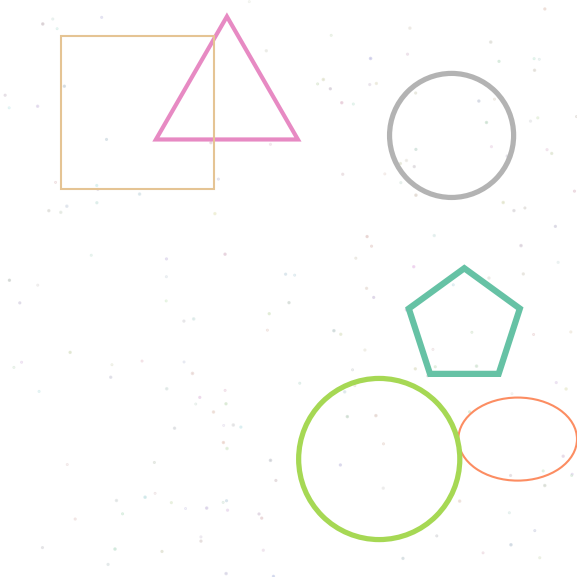[{"shape": "pentagon", "thickness": 3, "radius": 0.51, "center": [0.804, 0.434]}, {"shape": "oval", "thickness": 1, "radius": 0.51, "center": [0.896, 0.239]}, {"shape": "triangle", "thickness": 2, "radius": 0.71, "center": [0.393, 0.829]}, {"shape": "circle", "thickness": 2.5, "radius": 0.7, "center": [0.657, 0.204]}, {"shape": "square", "thickness": 1, "radius": 0.66, "center": [0.237, 0.804]}, {"shape": "circle", "thickness": 2.5, "radius": 0.54, "center": [0.782, 0.765]}]